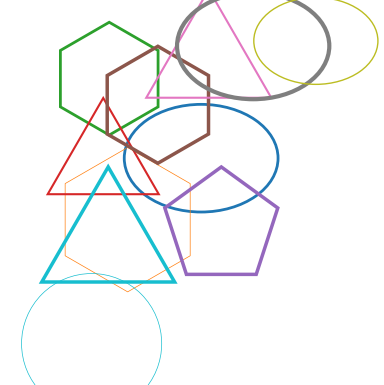[{"shape": "oval", "thickness": 2, "radius": 1.0, "center": [0.522, 0.589]}, {"shape": "hexagon", "thickness": 0.5, "radius": 0.94, "center": [0.332, 0.429]}, {"shape": "hexagon", "thickness": 2, "radius": 0.73, "center": [0.284, 0.796]}, {"shape": "triangle", "thickness": 1.5, "radius": 0.83, "center": [0.268, 0.579]}, {"shape": "pentagon", "thickness": 2.5, "radius": 0.77, "center": [0.575, 0.412]}, {"shape": "hexagon", "thickness": 2.5, "radius": 0.76, "center": [0.41, 0.728]}, {"shape": "triangle", "thickness": 1.5, "radius": 0.94, "center": [0.542, 0.84]}, {"shape": "oval", "thickness": 3, "radius": 0.99, "center": [0.658, 0.881]}, {"shape": "oval", "thickness": 1, "radius": 0.81, "center": [0.82, 0.894]}, {"shape": "circle", "thickness": 0.5, "radius": 0.91, "center": [0.238, 0.108]}, {"shape": "triangle", "thickness": 2.5, "radius": 1.0, "center": [0.281, 0.367]}]